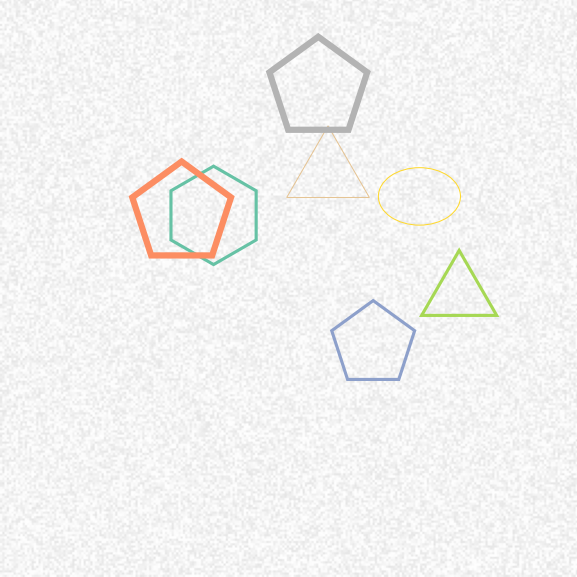[{"shape": "hexagon", "thickness": 1.5, "radius": 0.43, "center": [0.37, 0.626]}, {"shape": "pentagon", "thickness": 3, "radius": 0.45, "center": [0.315, 0.63]}, {"shape": "pentagon", "thickness": 1.5, "radius": 0.38, "center": [0.646, 0.403]}, {"shape": "triangle", "thickness": 1.5, "radius": 0.38, "center": [0.795, 0.49]}, {"shape": "oval", "thickness": 0.5, "radius": 0.36, "center": [0.726, 0.659]}, {"shape": "triangle", "thickness": 0.5, "radius": 0.41, "center": [0.568, 0.698]}, {"shape": "pentagon", "thickness": 3, "radius": 0.44, "center": [0.551, 0.846]}]